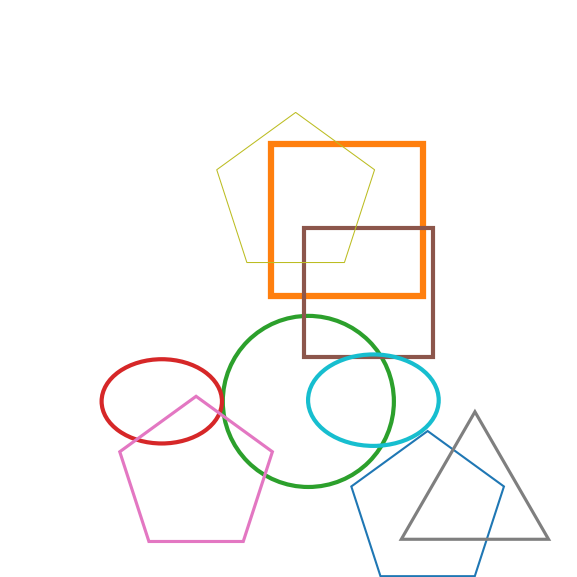[{"shape": "pentagon", "thickness": 1, "radius": 0.69, "center": [0.74, 0.114]}, {"shape": "square", "thickness": 3, "radius": 0.66, "center": [0.601, 0.618]}, {"shape": "circle", "thickness": 2, "radius": 0.74, "center": [0.534, 0.304]}, {"shape": "oval", "thickness": 2, "radius": 0.52, "center": [0.28, 0.304]}, {"shape": "square", "thickness": 2, "radius": 0.56, "center": [0.638, 0.492]}, {"shape": "pentagon", "thickness": 1.5, "radius": 0.69, "center": [0.34, 0.174]}, {"shape": "triangle", "thickness": 1.5, "radius": 0.74, "center": [0.822, 0.139]}, {"shape": "pentagon", "thickness": 0.5, "radius": 0.72, "center": [0.512, 0.661]}, {"shape": "oval", "thickness": 2, "radius": 0.57, "center": [0.647, 0.306]}]